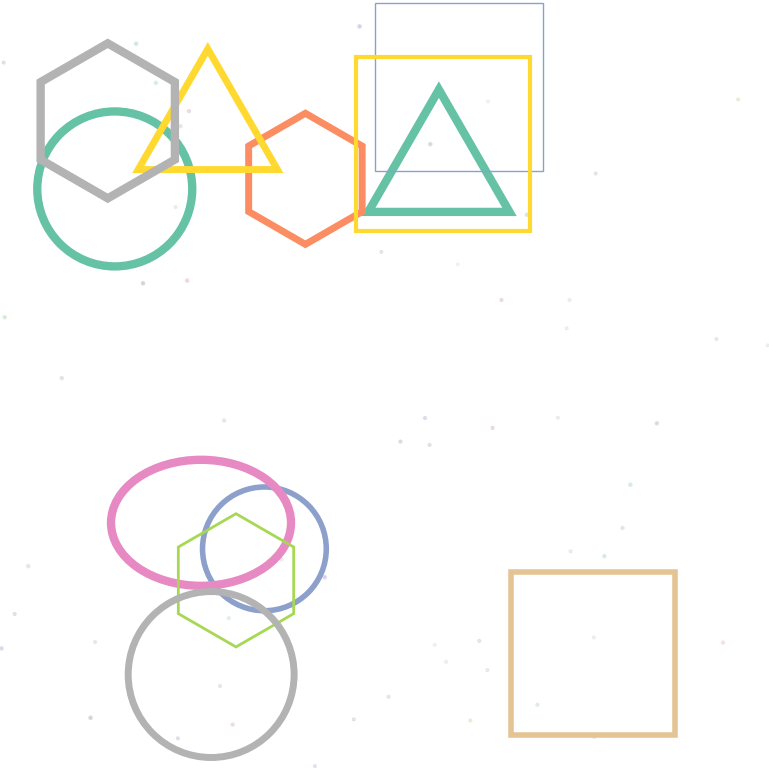[{"shape": "triangle", "thickness": 3, "radius": 0.53, "center": [0.57, 0.778]}, {"shape": "circle", "thickness": 3, "radius": 0.5, "center": [0.149, 0.755]}, {"shape": "hexagon", "thickness": 2.5, "radius": 0.43, "center": [0.397, 0.768]}, {"shape": "circle", "thickness": 2, "radius": 0.4, "center": [0.343, 0.287]}, {"shape": "square", "thickness": 0.5, "radius": 0.55, "center": [0.596, 0.887]}, {"shape": "oval", "thickness": 3, "radius": 0.58, "center": [0.261, 0.321]}, {"shape": "hexagon", "thickness": 1, "radius": 0.43, "center": [0.306, 0.246]}, {"shape": "triangle", "thickness": 2.5, "radius": 0.52, "center": [0.27, 0.832]}, {"shape": "square", "thickness": 1.5, "radius": 0.57, "center": [0.575, 0.813]}, {"shape": "square", "thickness": 2, "radius": 0.53, "center": [0.77, 0.151]}, {"shape": "circle", "thickness": 2.5, "radius": 0.54, "center": [0.274, 0.124]}, {"shape": "hexagon", "thickness": 3, "radius": 0.5, "center": [0.14, 0.843]}]